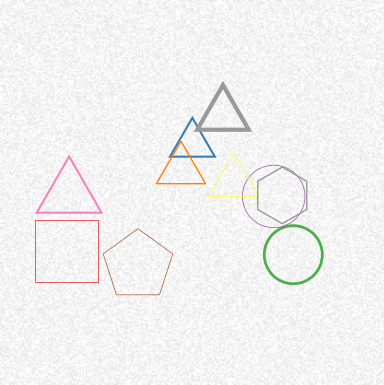[{"shape": "square", "thickness": 0.5, "radius": 0.41, "center": [0.172, 0.348]}, {"shape": "triangle", "thickness": 1.5, "radius": 0.34, "center": [0.5, 0.627]}, {"shape": "circle", "thickness": 2, "radius": 0.38, "center": [0.762, 0.338]}, {"shape": "circle", "thickness": 0.5, "radius": 0.41, "center": [0.711, 0.49]}, {"shape": "triangle", "thickness": 1, "radius": 0.37, "center": [0.47, 0.56]}, {"shape": "triangle", "thickness": 0.5, "radius": 0.38, "center": [0.608, 0.528]}, {"shape": "pentagon", "thickness": 0.5, "radius": 0.47, "center": [0.358, 0.311]}, {"shape": "triangle", "thickness": 1.5, "radius": 0.49, "center": [0.18, 0.496]}, {"shape": "triangle", "thickness": 3, "radius": 0.39, "center": [0.579, 0.702]}, {"shape": "hexagon", "thickness": 1, "radius": 0.37, "center": [0.733, 0.492]}]